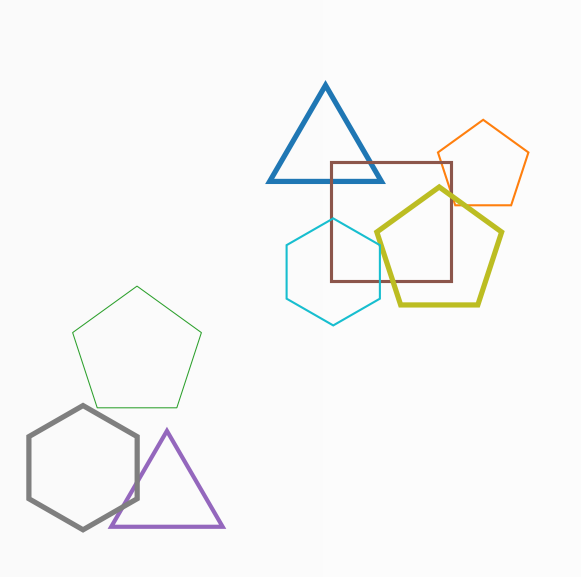[{"shape": "triangle", "thickness": 2.5, "radius": 0.56, "center": [0.56, 0.74]}, {"shape": "pentagon", "thickness": 1, "radius": 0.41, "center": [0.831, 0.71]}, {"shape": "pentagon", "thickness": 0.5, "radius": 0.58, "center": [0.236, 0.387]}, {"shape": "triangle", "thickness": 2, "radius": 0.55, "center": [0.287, 0.142]}, {"shape": "square", "thickness": 1.5, "radius": 0.52, "center": [0.673, 0.616]}, {"shape": "hexagon", "thickness": 2.5, "radius": 0.54, "center": [0.143, 0.189]}, {"shape": "pentagon", "thickness": 2.5, "radius": 0.56, "center": [0.756, 0.562]}, {"shape": "hexagon", "thickness": 1, "radius": 0.46, "center": [0.573, 0.528]}]